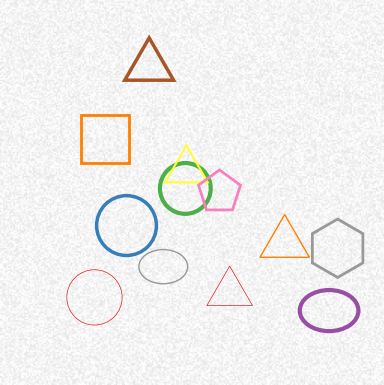[{"shape": "circle", "thickness": 0.5, "radius": 0.36, "center": [0.245, 0.228]}, {"shape": "triangle", "thickness": 0.5, "radius": 0.34, "center": [0.597, 0.24]}, {"shape": "circle", "thickness": 2.5, "radius": 0.39, "center": [0.329, 0.414]}, {"shape": "circle", "thickness": 3, "radius": 0.33, "center": [0.481, 0.511]}, {"shape": "oval", "thickness": 3, "radius": 0.38, "center": [0.855, 0.193]}, {"shape": "square", "thickness": 2, "radius": 0.31, "center": [0.273, 0.638]}, {"shape": "triangle", "thickness": 1, "radius": 0.37, "center": [0.739, 0.369]}, {"shape": "triangle", "thickness": 1.5, "radius": 0.32, "center": [0.484, 0.558]}, {"shape": "triangle", "thickness": 2.5, "radius": 0.37, "center": [0.387, 0.828]}, {"shape": "pentagon", "thickness": 2, "radius": 0.29, "center": [0.57, 0.501]}, {"shape": "hexagon", "thickness": 2, "radius": 0.38, "center": [0.877, 0.355]}, {"shape": "oval", "thickness": 1, "radius": 0.32, "center": [0.424, 0.307]}]